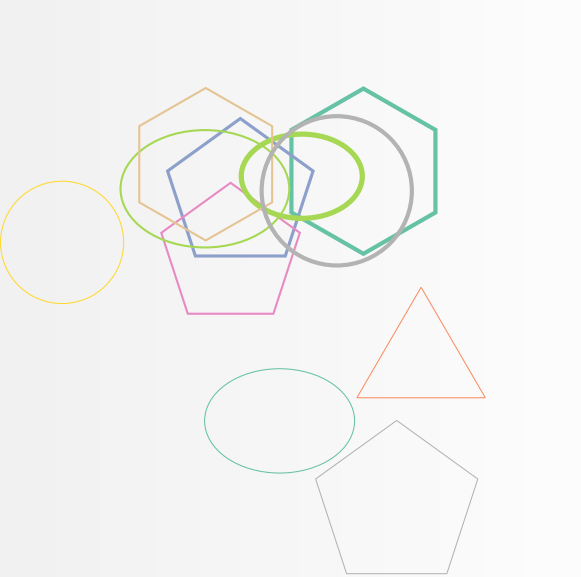[{"shape": "hexagon", "thickness": 2, "radius": 0.72, "center": [0.625, 0.703]}, {"shape": "oval", "thickness": 0.5, "radius": 0.65, "center": [0.481, 0.27]}, {"shape": "triangle", "thickness": 0.5, "radius": 0.64, "center": [0.724, 0.374]}, {"shape": "pentagon", "thickness": 1.5, "radius": 0.66, "center": [0.413, 0.662]}, {"shape": "pentagon", "thickness": 1, "radius": 0.63, "center": [0.397, 0.557]}, {"shape": "oval", "thickness": 1, "radius": 0.73, "center": [0.353, 0.672]}, {"shape": "oval", "thickness": 2.5, "radius": 0.52, "center": [0.519, 0.694]}, {"shape": "circle", "thickness": 0.5, "radius": 0.53, "center": [0.107, 0.579]}, {"shape": "hexagon", "thickness": 1, "radius": 0.66, "center": [0.354, 0.715]}, {"shape": "circle", "thickness": 2, "radius": 0.65, "center": [0.579, 0.669]}, {"shape": "pentagon", "thickness": 0.5, "radius": 0.73, "center": [0.683, 0.124]}]